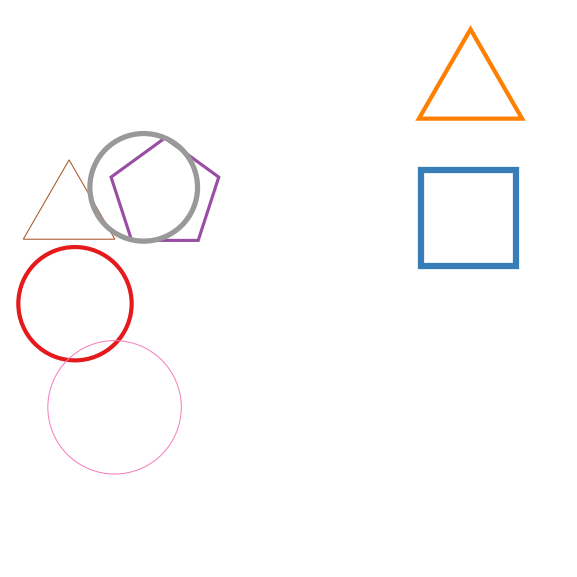[{"shape": "circle", "thickness": 2, "radius": 0.49, "center": [0.13, 0.473]}, {"shape": "square", "thickness": 3, "radius": 0.41, "center": [0.812, 0.622]}, {"shape": "pentagon", "thickness": 1.5, "radius": 0.49, "center": [0.286, 0.662]}, {"shape": "triangle", "thickness": 2, "radius": 0.52, "center": [0.815, 0.845]}, {"shape": "triangle", "thickness": 0.5, "radius": 0.46, "center": [0.12, 0.631]}, {"shape": "circle", "thickness": 0.5, "radius": 0.58, "center": [0.198, 0.294]}, {"shape": "circle", "thickness": 2.5, "radius": 0.47, "center": [0.249, 0.675]}]